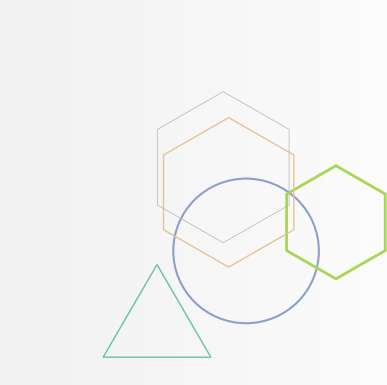[{"shape": "triangle", "thickness": 1, "radius": 0.8, "center": [0.405, 0.152]}, {"shape": "circle", "thickness": 1.5, "radius": 0.94, "center": [0.635, 0.348]}, {"shape": "hexagon", "thickness": 2, "radius": 0.73, "center": [0.867, 0.423]}, {"shape": "hexagon", "thickness": 1, "radius": 0.97, "center": [0.59, 0.5]}, {"shape": "hexagon", "thickness": 0.5, "radius": 0.98, "center": [0.576, 0.566]}]